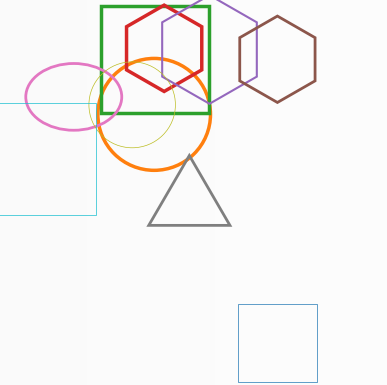[{"shape": "square", "thickness": 0.5, "radius": 0.51, "center": [0.716, 0.109]}, {"shape": "circle", "thickness": 2.5, "radius": 0.73, "center": [0.398, 0.703]}, {"shape": "square", "thickness": 2.5, "radius": 0.69, "center": [0.4, 0.844]}, {"shape": "hexagon", "thickness": 2.5, "radius": 0.56, "center": [0.424, 0.875]}, {"shape": "hexagon", "thickness": 1.5, "radius": 0.7, "center": [0.541, 0.871]}, {"shape": "hexagon", "thickness": 2, "radius": 0.56, "center": [0.716, 0.846]}, {"shape": "oval", "thickness": 2, "radius": 0.62, "center": [0.19, 0.748]}, {"shape": "triangle", "thickness": 2, "radius": 0.6, "center": [0.489, 0.475]}, {"shape": "circle", "thickness": 0.5, "radius": 0.56, "center": [0.341, 0.728]}, {"shape": "square", "thickness": 0.5, "radius": 0.73, "center": [0.104, 0.587]}]